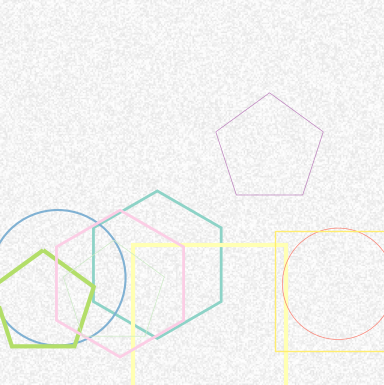[{"shape": "hexagon", "thickness": 2, "radius": 0.96, "center": [0.409, 0.312]}, {"shape": "square", "thickness": 3, "radius": 1.0, "center": [0.544, 0.163]}, {"shape": "circle", "thickness": 0.5, "radius": 0.72, "center": [0.878, 0.263]}, {"shape": "circle", "thickness": 1.5, "radius": 0.88, "center": [0.15, 0.279]}, {"shape": "pentagon", "thickness": 3, "radius": 0.69, "center": [0.112, 0.212]}, {"shape": "hexagon", "thickness": 2, "radius": 0.95, "center": [0.312, 0.263]}, {"shape": "pentagon", "thickness": 0.5, "radius": 0.73, "center": [0.7, 0.612]}, {"shape": "pentagon", "thickness": 0.5, "radius": 0.69, "center": [0.296, 0.238]}, {"shape": "square", "thickness": 1, "radius": 0.78, "center": [0.87, 0.244]}]